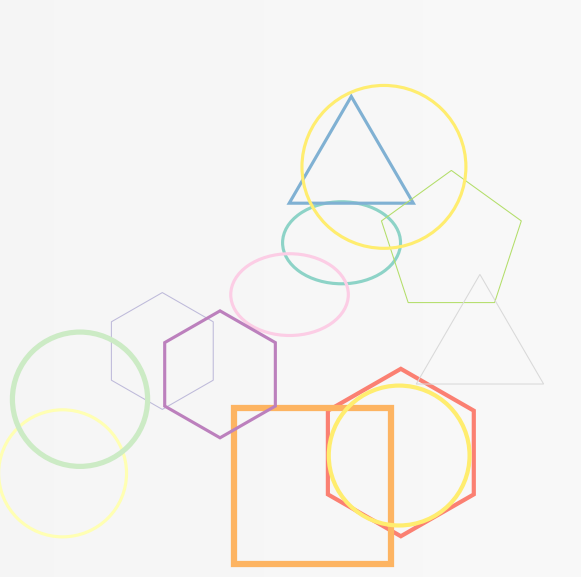[{"shape": "oval", "thickness": 1.5, "radius": 0.51, "center": [0.588, 0.579]}, {"shape": "circle", "thickness": 1.5, "radius": 0.55, "center": [0.108, 0.18]}, {"shape": "hexagon", "thickness": 0.5, "radius": 0.51, "center": [0.279, 0.391]}, {"shape": "hexagon", "thickness": 2, "radius": 0.72, "center": [0.69, 0.216]}, {"shape": "triangle", "thickness": 1.5, "radius": 0.62, "center": [0.604, 0.709]}, {"shape": "square", "thickness": 3, "radius": 0.68, "center": [0.538, 0.157]}, {"shape": "pentagon", "thickness": 0.5, "radius": 0.63, "center": [0.777, 0.578]}, {"shape": "oval", "thickness": 1.5, "radius": 0.51, "center": [0.498, 0.489]}, {"shape": "triangle", "thickness": 0.5, "radius": 0.63, "center": [0.826, 0.397]}, {"shape": "hexagon", "thickness": 1.5, "radius": 0.55, "center": [0.379, 0.351]}, {"shape": "circle", "thickness": 2.5, "radius": 0.58, "center": [0.138, 0.308]}, {"shape": "circle", "thickness": 1.5, "radius": 0.71, "center": [0.661, 0.71]}, {"shape": "circle", "thickness": 2, "radius": 0.61, "center": [0.687, 0.21]}]